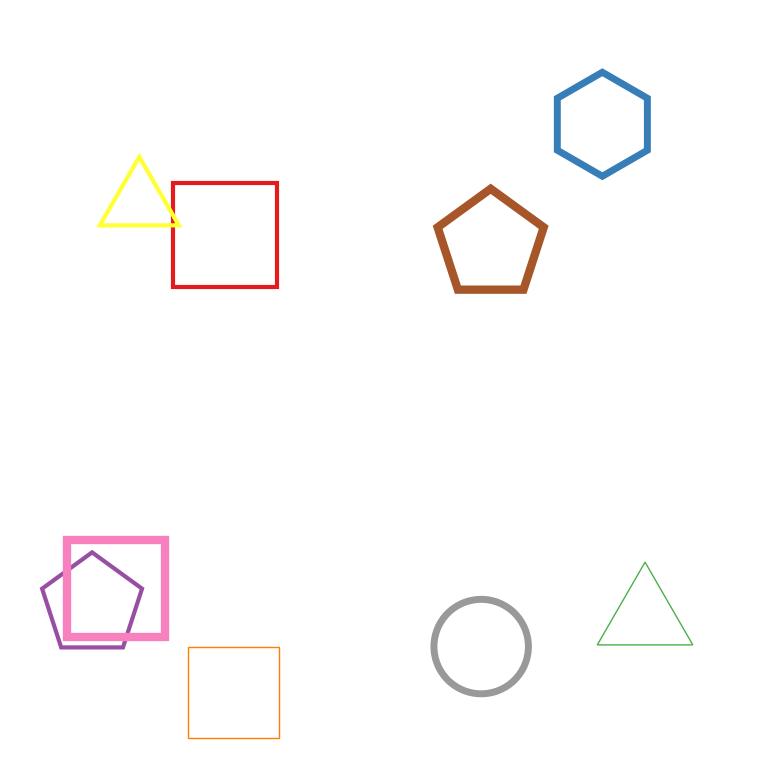[{"shape": "square", "thickness": 1.5, "radius": 0.34, "center": [0.292, 0.695]}, {"shape": "hexagon", "thickness": 2.5, "radius": 0.34, "center": [0.782, 0.839]}, {"shape": "triangle", "thickness": 0.5, "radius": 0.36, "center": [0.838, 0.198]}, {"shape": "pentagon", "thickness": 1.5, "radius": 0.34, "center": [0.12, 0.214]}, {"shape": "square", "thickness": 0.5, "radius": 0.29, "center": [0.304, 0.101]}, {"shape": "triangle", "thickness": 1.5, "radius": 0.3, "center": [0.181, 0.737]}, {"shape": "pentagon", "thickness": 3, "radius": 0.36, "center": [0.637, 0.682]}, {"shape": "square", "thickness": 3, "radius": 0.32, "center": [0.15, 0.236]}, {"shape": "circle", "thickness": 2.5, "radius": 0.31, "center": [0.625, 0.16]}]